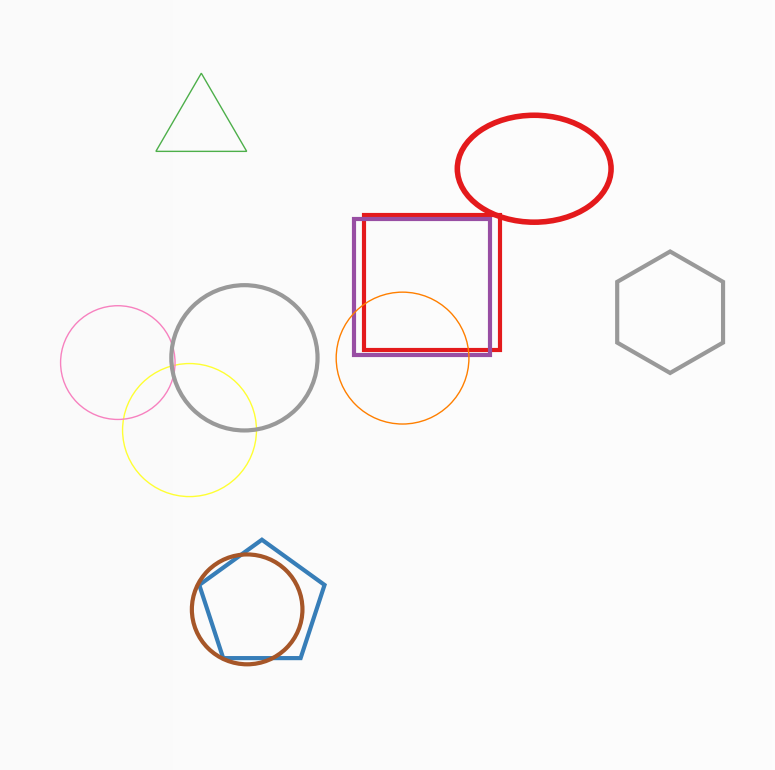[{"shape": "oval", "thickness": 2, "radius": 0.5, "center": [0.689, 0.781]}, {"shape": "square", "thickness": 1.5, "radius": 0.44, "center": [0.557, 0.633]}, {"shape": "pentagon", "thickness": 1.5, "radius": 0.42, "center": [0.338, 0.214]}, {"shape": "triangle", "thickness": 0.5, "radius": 0.34, "center": [0.26, 0.837]}, {"shape": "square", "thickness": 1.5, "radius": 0.44, "center": [0.545, 0.628]}, {"shape": "circle", "thickness": 0.5, "radius": 0.43, "center": [0.519, 0.535]}, {"shape": "circle", "thickness": 0.5, "radius": 0.43, "center": [0.245, 0.441]}, {"shape": "circle", "thickness": 1.5, "radius": 0.36, "center": [0.319, 0.209]}, {"shape": "circle", "thickness": 0.5, "radius": 0.37, "center": [0.152, 0.529]}, {"shape": "hexagon", "thickness": 1.5, "radius": 0.39, "center": [0.865, 0.594]}, {"shape": "circle", "thickness": 1.5, "radius": 0.47, "center": [0.315, 0.535]}]